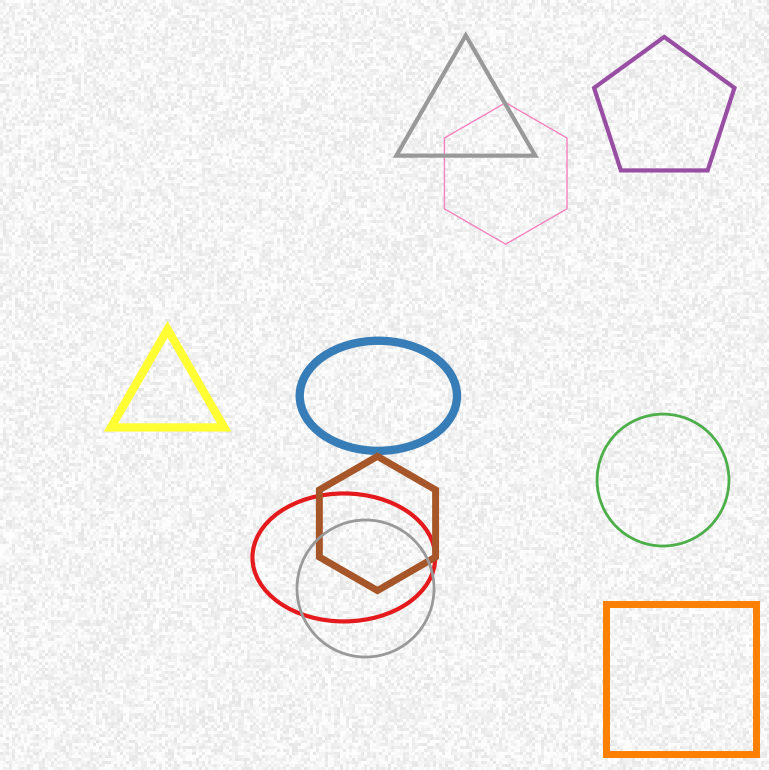[{"shape": "oval", "thickness": 1.5, "radius": 0.59, "center": [0.447, 0.276]}, {"shape": "oval", "thickness": 3, "radius": 0.51, "center": [0.491, 0.486]}, {"shape": "circle", "thickness": 1, "radius": 0.43, "center": [0.861, 0.377]}, {"shape": "pentagon", "thickness": 1.5, "radius": 0.48, "center": [0.863, 0.856]}, {"shape": "square", "thickness": 2.5, "radius": 0.49, "center": [0.884, 0.118]}, {"shape": "triangle", "thickness": 3, "radius": 0.42, "center": [0.218, 0.487]}, {"shape": "hexagon", "thickness": 2.5, "radius": 0.44, "center": [0.49, 0.32]}, {"shape": "hexagon", "thickness": 0.5, "radius": 0.46, "center": [0.657, 0.775]}, {"shape": "circle", "thickness": 1, "radius": 0.44, "center": [0.475, 0.236]}, {"shape": "triangle", "thickness": 1.5, "radius": 0.52, "center": [0.605, 0.85]}]